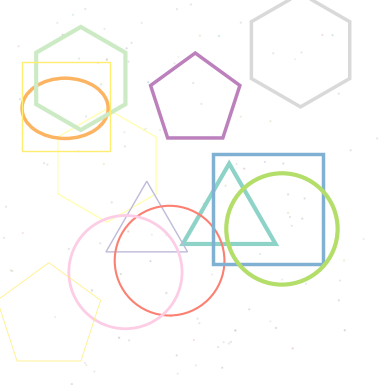[{"shape": "triangle", "thickness": 3, "radius": 0.7, "center": [0.595, 0.436]}, {"shape": "hexagon", "thickness": 1, "radius": 0.74, "center": [0.278, 0.57]}, {"shape": "triangle", "thickness": 1, "radius": 0.61, "center": [0.381, 0.407]}, {"shape": "circle", "thickness": 1.5, "radius": 0.71, "center": [0.44, 0.323]}, {"shape": "square", "thickness": 2.5, "radius": 0.72, "center": [0.696, 0.456]}, {"shape": "oval", "thickness": 2.5, "radius": 0.56, "center": [0.169, 0.719]}, {"shape": "circle", "thickness": 3, "radius": 0.72, "center": [0.732, 0.405]}, {"shape": "circle", "thickness": 2, "radius": 0.74, "center": [0.326, 0.293]}, {"shape": "hexagon", "thickness": 2.5, "radius": 0.74, "center": [0.781, 0.87]}, {"shape": "pentagon", "thickness": 2.5, "radius": 0.61, "center": [0.507, 0.74]}, {"shape": "hexagon", "thickness": 3, "radius": 0.67, "center": [0.21, 0.796]}, {"shape": "square", "thickness": 1, "radius": 0.57, "center": [0.172, 0.724]}, {"shape": "pentagon", "thickness": 0.5, "radius": 0.71, "center": [0.127, 0.177]}]